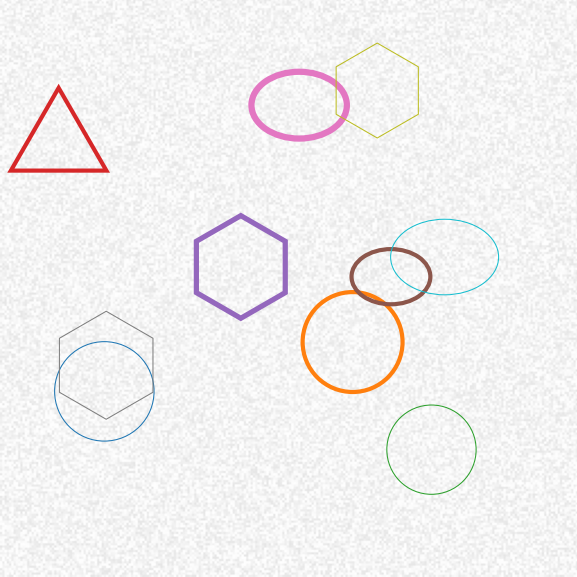[{"shape": "circle", "thickness": 0.5, "radius": 0.43, "center": [0.181, 0.321]}, {"shape": "circle", "thickness": 2, "radius": 0.43, "center": [0.611, 0.407]}, {"shape": "circle", "thickness": 0.5, "radius": 0.39, "center": [0.747, 0.22]}, {"shape": "triangle", "thickness": 2, "radius": 0.48, "center": [0.102, 0.751]}, {"shape": "hexagon", "thickness": 2.5, "radius": 0.44, "center": [0.417, 0.537]}, {"shape": "oval", "thickness": 2, "radius": 0.34, "center": [0.677, 0.52]}, {"shape": "oval", "thickness": 3, "radius": 0.41, "center": [0.518, 0.817]}, {"shape": "hexagon", "thickness": 0.5, "radius": 0.47, "center": [0.184, 0.367]}, {"shape": "hexagon", "thickness": 0.5, "radius": 0.41, "center": [0.653, 0.842]}, {"shape": "oval", "thickness": 0.5, "radius": 0.47, "center": [0.77, 0.554]}]